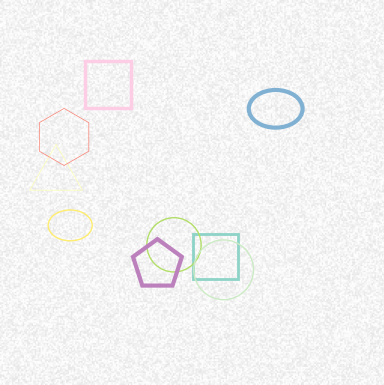[{"shape": "square", "thickness": 2, "radius": 0.29, "center": [0.559, 0.334]}, {"shape": "triangle", "thickness": 0.5, "radius": 0.4, "center": [0.146, 0.546]}, {"shape": "hexagon", "thickness": 0.5, "radius": 0.37, "center": [0.166, 0.644]}, {"shape": "oval", "thickness": 3, "radius": 0.35, "center": [0.716, 0.717]}, {"shape": "circle", "thickness": 1, "radius": 0.35, "center": [0.452, 0.364]}, {"shape": "square", "thickness": 2.5, "radius": 0.3, "center": [0.28, 0.781]}, {"shape": "pentagon", "thickness": 3, "radius": 0.33, "center": [0.409, 0.312]}, {"shape": "circle", "thickness": 1, "radius": 0.39, "center": [0.581, 0.299]}, {"shape": "oval", "thickness": 1, "radius": 0.29, "center": [0.182, 0.415]}]